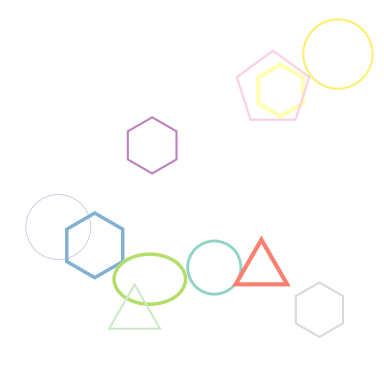[{"shape": "circle", "thickness": 2, "radius": 0.35, "center": [0.557, 0.305]}, {"shape": "hexagon", "thickness": 3, "radius": 0.34, "center": [0.729, 0.765]}, {"shape": "circle", "thickness": 0.5, "radius": 0.42, "center": [0.152, 0.41]}, {"shape": "triangle", "thickness": 3, "radius": 0.39, "center": [0.679, 0.3]}, {"shape": "hexagon", "thickness": 2.5, "radius": 0.42, "center": [0.246, 0.363]}, {"shape": "oval", "thickness": 2.5, "radius": 0.46, "center": [0.389, 0.275]}, {"shape": "pentagon", "thickness": 1.5, "radius": 0.49, "center": [0.709, 0.769]}, {"shape": "hexagon", "thickness": 1.5, "radius": 0.35, "center": [0.83, 0.196]}, {"shape": "hexagon", "thickness": 1.5, "radius": 0.36, "center": [0.395, 0.622]}, {"shape": "triangle", "thickness": 1.5, "radius": 0.38, "center": [0.35, 0.184]}, {"shape": "circle", "thickness": 1.5, "radius": 0.45, "center": [0.878, 0.86]}]